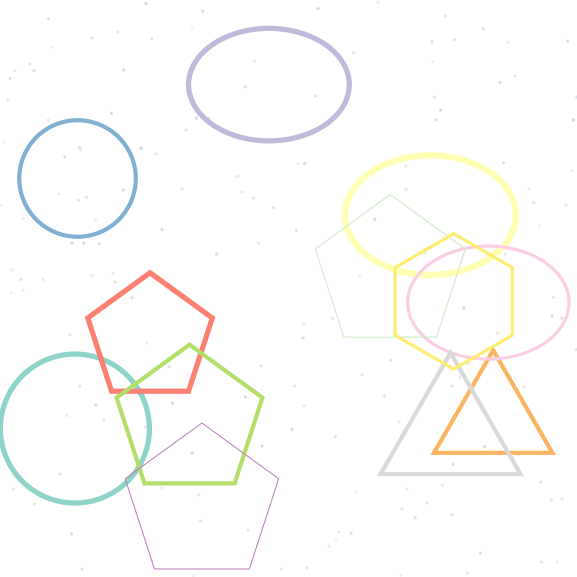[{"shape": "circle", "thickness": 2.5, "radius": 0.65, "center": [0.13, 0.257]}, {"shape": "oval", "thickness": 3, "radius": 0.74, "center": [0.745, 0.627]}, {"shape": "oval", "thickness": 2.5, "radius": 0.7, "center": [0.466, 0.853]}, {"shape": "pentagon", "thickness": 2.5, "radius": 0.57, "center": [0.26, 0.413]}, {"shape": "circle", "thickness": 2, "radius": 0.5, "center": [0.134, 0.69]}, {"shape": "triangle", "thickness": 2, "radius": 0.59, "center": [0.854, 0.274]}, {"shape": "pentagon", "thickness": 2, "radius": 0.66, "center": [0.328, 0.27]}, {"shape": "oval", "thickness": 1.5, "radius": 0.7, "center": [0.846, 0.475]}, {"shape": "triangle", "thickness": 2, "radius": 0.7, "center": [0.78, 0.248]}, {"shape": "pentagon", "thickness": 0.5, "radius": 0.7, "center": [0.35, 0.127]}, {"shape": "pentagon", "thickness": 0.5, "radius": 0.68, "center": [0.676, 0.526]}, {"shape": "hexagon", "thickness": 1.5, "radius": 0.59, "center": [0.786, 0.477]}]